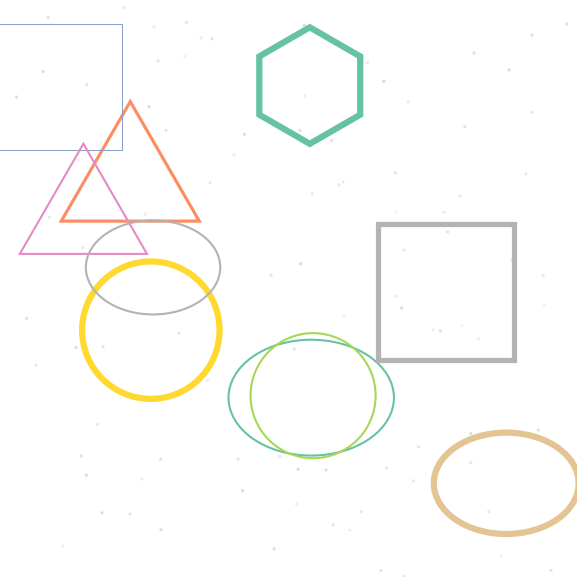[{"shape": "hexagon", "thickness": 3, "radius": 0.5, "center": [0.536, 0.851]}, {"shape": "oval", "thickness": 1, "radius": 0.72, "center": [0.539, 0.311]}, {"shape": "triangle", "thickness": 1.5, "radius": 0.69, "center": [0.226, 0.685]}, {"shape": "square", "thickness": 0.5, "radius": 0.55, "center": [0.101, 0.848]}, {"shape": "triangle", "thickness": 1, "radius": 0.64, "center": [0.144, 0.623]}, {"shape": "circle", "thickness": 1, "radius": 0.54, "center": [0.542, 0.314]}, {"shape": "circle", "thickness": 3, "radius": 0.59, "center": [0.261, 0.427]}, {"shape": "oval", "thickness": 3, "radius": 0.63, "center": [0.877, 0.162]}, {"shape": "oval", "thickness": 1, "radius": 0.58, "center": [0.265, 0.536]}, {"shape": "square", "thickness": 2.5, "radius": 0.59, "center": [0.773, 0.493]}]